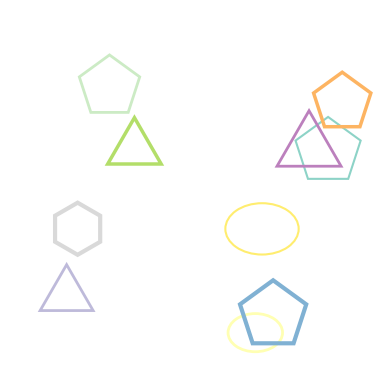[{"shape": "pentagon", "thickness": 1.5, "radius": 0.44, "center": [0.852, 0.607]}, {"shape": "oval", "thickness": 2, "radius": 0.35, "center": [0.663, 0.136]}, {"shape": "triangle", "thickness": 2, "radius": 0.4, "center": [0.173, 0.233]}, {"shape": "pentagon", "thickness": 3, "radius": 0.45, "center": [0.709, 0.182]}, {"shape": "pentagon", "thickness": 2.5, "radius": 0.39, "center": [0.889, 0.734]}, {"shape": "triangle", "thickness": 2.5, "radius": 0.4, "center": [0.349, 0.614]}, {"shape": "hexagon", "thickness": 3, "radius": 0.34, "center": [0.202, 0.406]}, {"shape": "triangle", "thickness": 2, "radius": 0.48, "center": [0.803, 0.616]}, {"shape": "pentagon", "thickness": 2, "radius": 0.41, "center": [0.284, 0.775]}, {"shape": "oval", "thickness": 1.5, "radius": 0.48, "center": [0.681, 0.406]}]